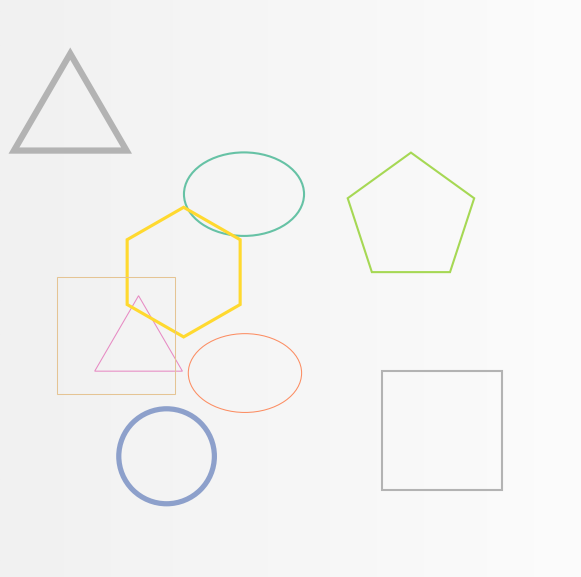[{"shape": "oval", "thickness": 1, "radius": 0.52, "center": [0.42, 0.663]}, {"shape": "oval", "thickness": 0.5, "radius": 0.49, "center": [0.421, 0.353]}, {"shape": "circle", "thickness": 2.5, "radius": 0.41, "center": [0.287, 0.209]}, {"shape": "triangle", "thickness": 0.5, "radius": 0.44, "center": [0.238, 0.4]}, {"shape": "pentagon", "thickness": 1, "radius": 0.57, "center": [0.707, 0.62]}, {"shape": "hexagon", "thickness": 1.5, "radius": 0.56, "center": [0.316, 0.528]}, {"shape": "square", "thickness": 0.5, "radius": 0.51, "center": [0.2, 0.419]}, {"shape": "triangle", "thickness": 3, "radius": 0.56, "center": [0.121, 0.794]}, {"shape": "square", "thickness": 1, "radius": 0.51, "center": [0.761, 0.253]}]